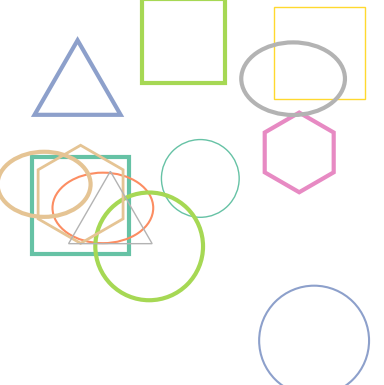[{"shape": "circle", "thickness": 1, "radius": 0.5, "center": [0.52, 0.537]}, {"shape": "square", "thickness": 3, "radius": 0.63, "center": [0.209, 0.467]}, {"shape": "oval", "thickness": 1.5, "radius": 0.65, "center": [0.267, 0.46]}, {"shape": "triangle", "thickness": 3, "radius": 0.65, "center": [0.201, 0.766]}, {"shape": "circle", "thickness": 1.5, "radius": 0.71, "center": [0.816, 0.115]}, {"shape": "hexagon", "thickness": 3, "radius": 0.52, "center": [0.777, 0.604]}, {"shape": "circle", "thickness": 3, "radius": 0.7, "center": [0.387, 0.36]}, {"shape": "square", "thickness": 3, "radius": 0.54, "center": [0.476, 0.893]}, {"shape": "square", "thickness": 1, "radius": 0.59, "center": [0.83, 0.863]}, {"shape": "oval", "thickness": 3, "radius": 0.6, "center": [0.115, 0.521]}, {"shape": "hexagon", "thickness": 2, "radius": 0.64, "center": [0.209, 0.495]}, {"shape": "oval", "thickness": 3, "radius": 0.67, "center": [0.761, 0.796]}, {"shape": "triangle", "thickness": 1, "radius": 0.63, "center": [0.287, 0.43]}]